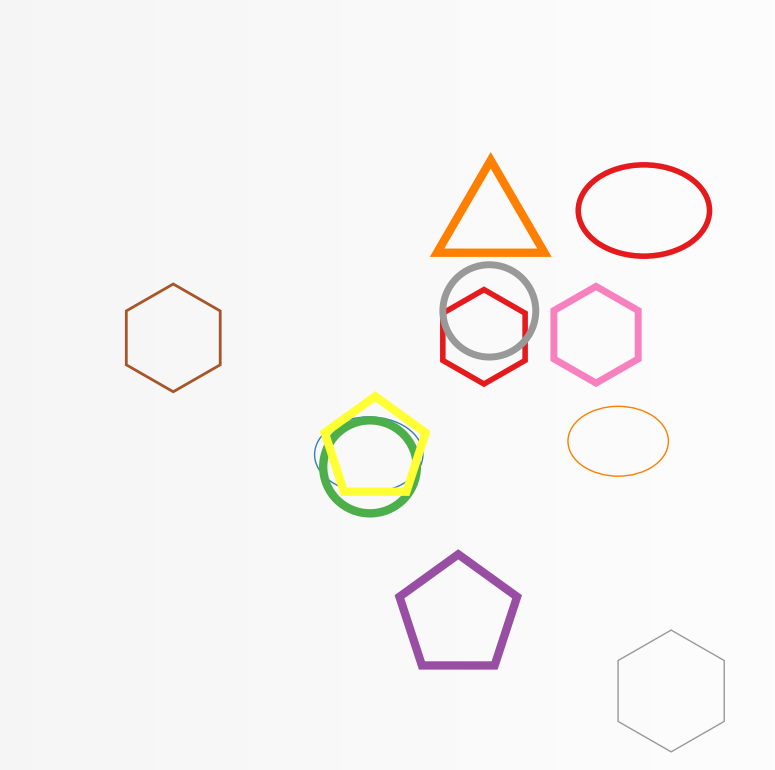[{"shape": "hexagon", "thickness": 2, "radius": 0.31, "center": [0.624, 0.563]}, {"shape": "oval", "thickness": 2, "radius": 0.42, "center": [0.831, 0.727]}, {"shape": "oval", "thickness": 0.5, "radius": 0.35, "center": [0.476, 0.41]}, {"shape": "circle", "thickness": 3, "radius": 0.3, "center": [0.477, 0.394]}, {"shape": "pentagon", "thickness": 3, "radius": 0.4, "center": [0.591, 0.2]}, {"shape": "triangle", "thickness": 3, "radius": 0.4, "center": [0.633, 0.712]}, {"shape": "oval", "thickness": 0.5, "radius": 0.32, "center": [0.798, 0.427]}, {"shape": "pentagon", "thickness": 3, "radius": 0.34, "center": [0.484, 0.417]}, {"shape": "hexagon", "thickness": 1, "radius": 0.35, "center": [0.224, 0.561]}, {"shape": "hexagon", "thickness": 2.5, "radius": 0.31, "center": [0.769, 0.565]}, {"shape": "hexagon", "thickness": 0.5, "radius": 0.4, "center": [0.866, 0.103]}, {"shape": "circle", "thickness": 2.5, "radius": 0.3, "center": [0.631, 0.596]}]